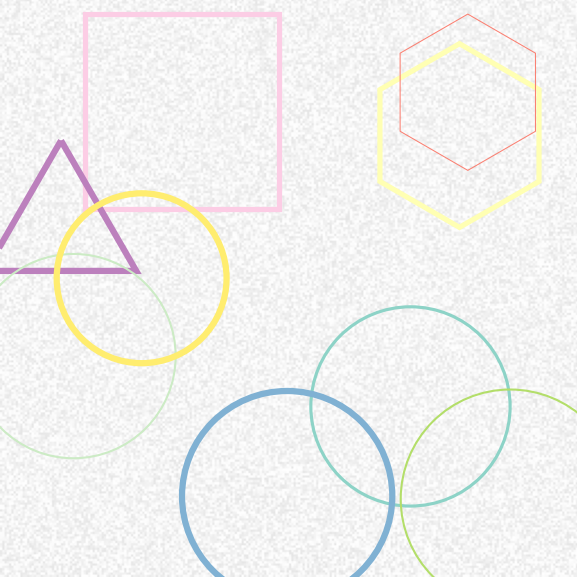[{"shape": "circle", "thickness": 1.5, "radius": 0.86, "center": [0.711, 0.295]}, {"shape": "hexagon", "thickness": 2.5, "radius": 0.8, "center": [0.796, 0.764]}, {"shape": "hexagon", "thickness": 0.5, "radius": 0.68, "center": [0.81, 0.839]}, {"shape": "circle", "thickness": 3, "radius": 0.91, "center": [0.497, 0.14]}, {"shape": "circle", "thickness": 1, "radius": 0.95, "center": [0.883, 0.135]}, {"shape": "square", "thickness": 2.5, "radius": 0.84, "center": [0.316, 0.806]}, {"shape": "triangle", "thickness": 3, "radius": 0.75, "center": [0.106, 0.605]}, {"shape": "circle", "thickness": 1, "radius": 0.88, "center": [0.127, 0.383]}, {"shape": "circle", "thickness": 3, "radius": 0.74, "center": [0.245, 0.517]}]